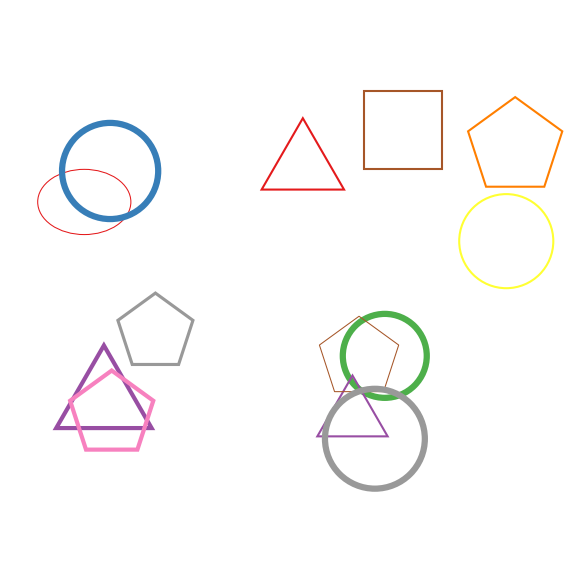[{"shape": "oval", "thickness": 0.5, "radius": 0.4, "center": [0.146, 0.649]}, {"shape": "triangle", "thickness": 1, "radius": 0.41, "center": [0.524, 0.712]}, {"shape": "circle", "thickness": 3, "radius": 0.42, "center": [0.191, 0.703]}, {"shape": "circle", "thickness": 3, "radius": 0.36, "center": [0.666, 0.383]}, {"shape": "triangle", "thickness": 2, "radius": 0.48, "center": [0.18, 0.306]}, {"shape": "triangle", "thickness": 1, "radius": 0.35, "center": [0.61, 0.279]}, {"shape": "pentagon", "thickness": 1, "radius": 0.43, "center": [0.892, 0.745]}, {"shape": "circle", "thickness": 1, "radius": 0.41, "center": [0.877, 0.582]}, {"shape": "square", "thickness": 1, "radius": 0.34, "center": [0.698, 0.774]}, {"shape": "pentagon", "thickness": 0.5, "radius": 0.36, "center": [0.622, 0.379]}, {"shape": "pentagon", "thickness": 2, "radius": 0.38, "center": [0.193, 0.282]}, {"shape": "pentagon", "thickness": 1.5, "radius": 0.34, "center": [0.269, 0.423]}, {"shape": "circle", "thickness": 3, "radius": 0.43, "center": [0.649, 0.239]}]